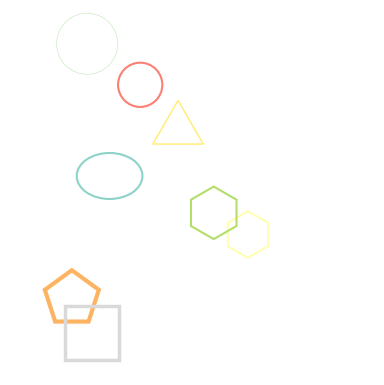[{"shape": "oval", "thickness": 1.5, "radius": 0.43, "center": [0.285, 0.543]}, {"shape": "hexagon", "thickness": 1.5, "radius": 0.3, "center": [0.644, 0.391]}, {"shape": "circle", "thickness": 1.5, "radius": 0.29, "center": [0.364, 0.78]}, {"shape": "pentagon", "thickness": 3, "radius": 0.37, "center": [0.187, 0.224]}, {"shape": "hexagon", "thickness": 1.5, "radius": 0.34, "center": [0.555, 0.447]}, {"shape": "square", "thickness": 2.5, "radius": 0.35, "center": [0.239, 0.134]}, {"shape": "circle", "thickness": 0.5, "radius": 0.4, "center": [0.226, 0.886]}, {"shape": "triangle", "thickness": 1, "radius": 0.38, "center": [0.462, 0.664]}]